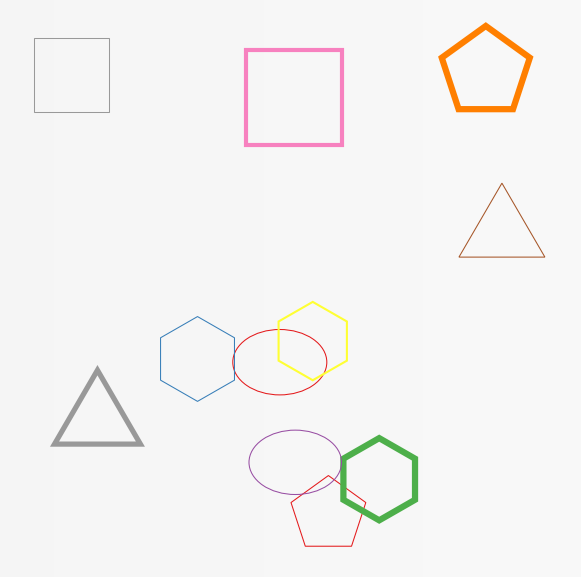[{"shape": "pentagon", "thickness": 0.5, "radius": 0.34, "center": [0.565, 0.108]}, {"shape": "oval", "thickness": 0.5, "radius": 0.4, "center": [0.481, 0.372]}, {"shape": "hexagon", "thickness": 0.5, "radius": 0.37, "center": [0.34, 0.378]}, {"shape": "hexagon", "thickness": 3, "radius": 0.36, "center": [0.652, 0.169]}, {"shape": "oval", "thickness": 0.5, "radius": 0.4, "center": [0.508, 0.199]}, {"shape": "pentagon", "thickness": 3, "radius": 0.4, "center": [0.836, 0.875]}, {"shape": "hexagon", "thickness": 1, "radius": 0.34, "center": [0.538, 0.409]}, {"shape": "triangle", "thickness": 0.5, "radius": 0.43, "center": [0.864, 0.597]}, {"shape": "square", "thickness": 2, "radius": 0.41, "center": [0.506, 0.83]}, {"shape": "triangle", "thickness": 2.5, "radius": 0.43, "center": [0.168, 0.273]}, {"shape": "square", "thickness": 0.5, "radius": 0.32, "center": [0.123, 0.869]}]